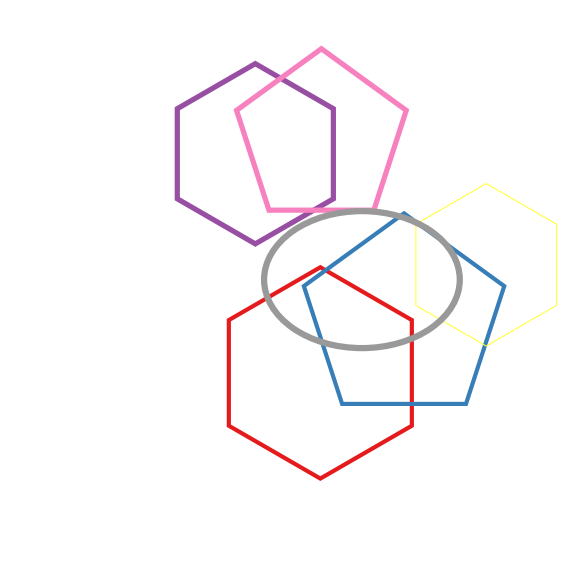[{"shape": "hexagon", "thickness": 2, "radius": 0.91, "center": [0.555, 0.353]}, {"shape": "pentagon", "thickness": 2, "radius": 0.91, "center": [0.7, 0.447]}, {"shape": "hexagon", "thickness": 2.5, "radius": 0.78, "center": [0.442, 0.733]}, {"shape": "hexagon", "thickness": 0.5, "radius": 0.7, "center": [0.842, 0.541]}, {"shape": "pentagon", "thickness": 2.5, "radius": 0.77, "center": [0.557, 0.76]}, {"shape": "oval", "thickness": 3, "radius": 0.85, "center": [0.627, 0.515]}]